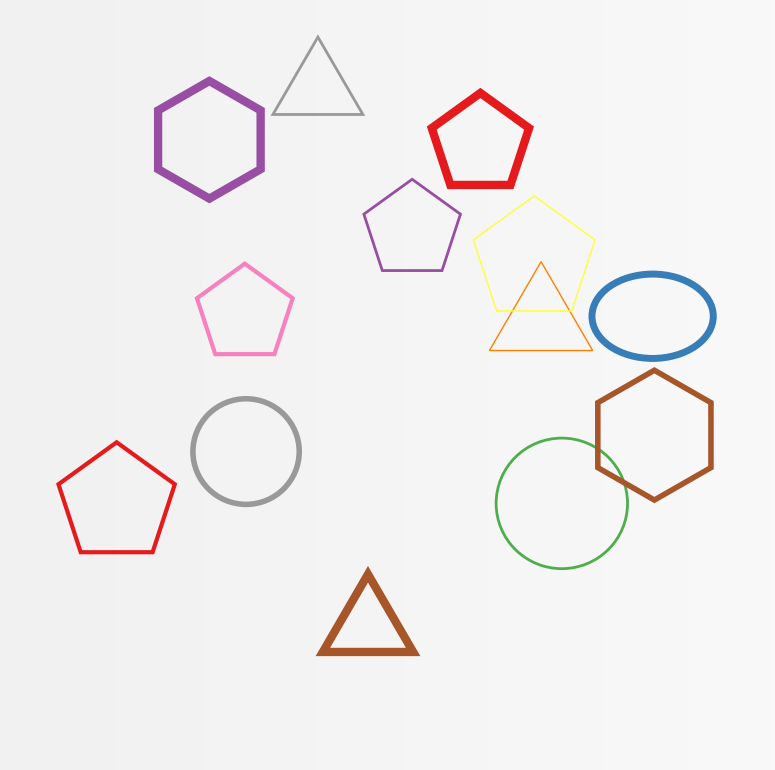[{"shape": "pentagon", "thickness": 3, "radius": 0.33, "center": [0.62, 0.813]}, {"shape": "pentagon", "thickness": 1.5, "radius": 0.39, "center": [0.151, 0.347]}, {"shape": "oval", "thickness": 2.5, "radius": 0.39, "center": [0.842, 0.589]}, {"shape": "circle", "thickness": 1, "radius": 0.42, "center": [0.725, 0.346]}, {"shape": "pentagon", "thickness": 1, "radius": 0.33, "center": [0.532, 0.702]}, {"shape": "hexagon", "thickness": 3, "radius": 0.38, "center": [0.27, 0.818]}, {"shape": "triangle", "thickness": 0.5, "radius": 0.38, "center": [0.698, 0.583]}, {"shape": "pentagon", "thickness": 0.5, "radius": 0.41, "center": [0.689, 0.663]}, {"shape": "triangle", "thickness": 3, "radius": 0.34, "center": [0.475, 0.187]}, {"shape": "hexagon", "thickness": 2, "radius": 0.42, "center": [0.844, 0.435]}, {"shape": "pentagon", "thickness": 1.5, "radius": 0.32, "center": [0.316, 0.593]}, {"shape": "circle", "thickness": 2, "radius": 0.34, "center": [0.318, 0.414]}, {"shape": "triangle", "thickness": 1, "radius": 0.34, "center": [0.41, 0.885]}]